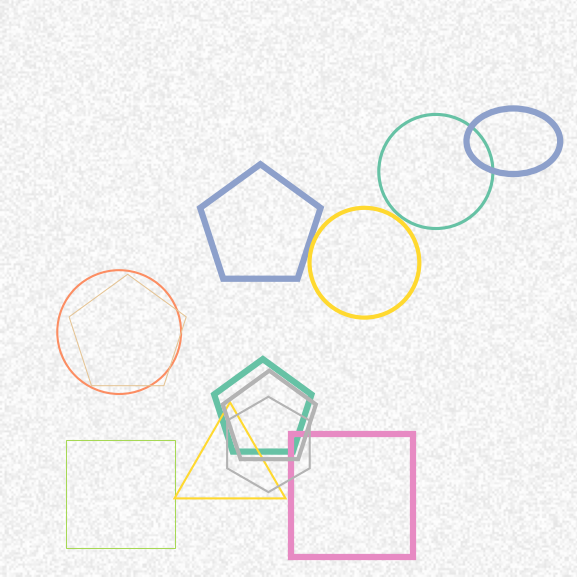[{"shape": "pentagon", "thickness": 3, "radius": 0.44, "center": [0.455, 0.289]}, {"shape": "circle", "thickness": 1.5, "radius": 0.49, "center": [0.755, 0.702]}, {"shape": "circle", "thickness": 1, "radius": 0.54, "center": [0.206, 0.424]}, {"shape": "pentagon", "thickness": 3, "radius": 0.55, "center": [0.451, 0.605]}, {"shape": "oval", "thickness": 3, "radius": 0.41, "center": [0.889, 0.755]}, {"shape": "square", "thickness": 3, "radius": 0.53, "center": [0.61, 0.141]}, {"shape": "square", "thickness": 0.5, "radius": 0.47, "center": [0.209, 0.144]}, {"shape": "triangle", "thickness": 1, "radius": 0.55, "center": [0.398, 0.192]}, {"shape": "circle", "thickness": 2, "radius": 0.48, "center": [0.631, 0.544]}, {"shape": "pentagon", "thickness": 0.5, "radius": 0.53, "center": [0.221, 0.418]}, {"shape": "pentagon", "thickness": 2, "radius": 0.42, "center": [0.466, 0.273]}, {"shape": "hexagon", "thickness": 1, "radius": 0.41, "center": [0.465, 0.23]}]